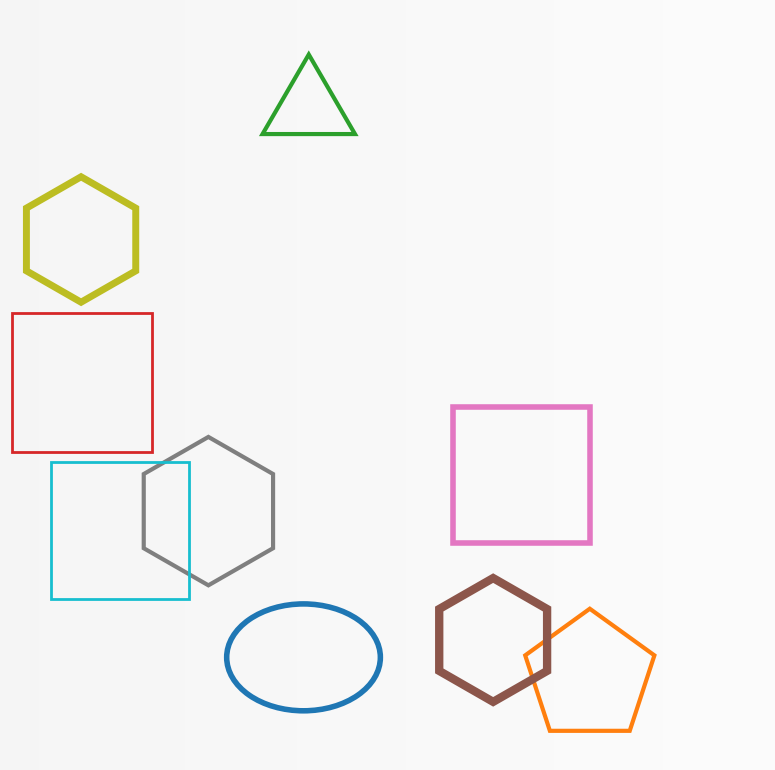[{"shape": "oval", "thickness": 2, "radius": 0.5, "center": [0.392, 0.146]}, {"shape": "pentagon", "thickness": 1.5, "radius": 0.44, "center": [0.761, 0.122]}, {"shape": "triangle", "thickness": 1.5, "radius": 0.34, "center": [0.398, 0.86]}, {"shape": "square", "thickness": 1, "radius": 0.45, "center": [0.106, 0.503]}, {"shape": "hexagon", "thickness": 3, "radius": 0.4, "center": [0.636, 0.169]}, {"shape": "square", "thickness": 2, "radius": 0.44, "center": [0.673, 0.383]}, {"shape": "hexagon", "thickness": 1.5, "radius": 0.48, "center": [0.269, 0.336]}, {"shape": "hexagon", "thickness": 2.5, "radius": 0.41, "center": [0.105, 0.689]}, {"shape": "square", "thickness": 1, "radius": 0.44, "center": [0.155, 0.311]}]